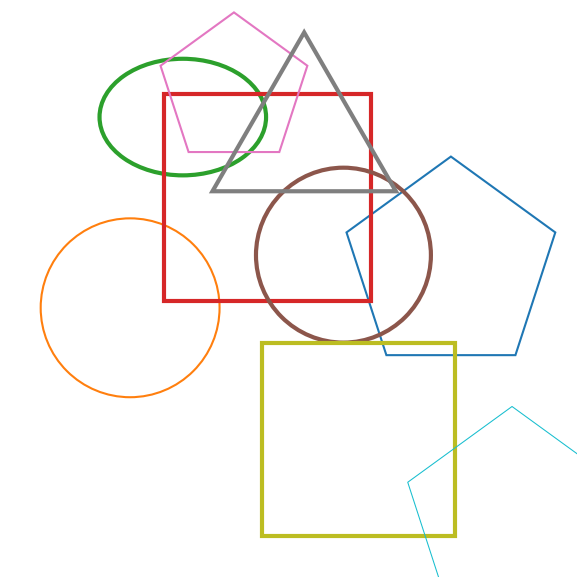[{"shape": "pentagon", "thickness": 1, "radius": 0.95, "center": [0.781, 0.538]}, {"shape": "circle", "thickness": 1, "radius": 0.77, "center": [0.225, 0.466]}, {"shape": "oval", "thickness": 2, "radius": 0.72, "center": [0.317, 0.796]}, {"shape": "square", "thickness": 2, "radius": 0.9, "center": [0.463, 0.657]}, {"shape": "circle", "thickness": 2, "radius": 0.76, "center": [0.595, 0.557]}, {"shape": "pentagon", "thickness": 1, "radius": 0.67, "center": [0.405, 0.844]}, {"shape": "triangle", "thickness": 2, "radius": 0.92, "center": [0.527, 0.76]}, {"shape": "square", "thickness": 2, "radius": 0.84, "center": [0.62, 0.238]}, {"shape": "pentagon", "thickness": 0.5, "radius": 0.95, "center": [0.887, 0.105]}]